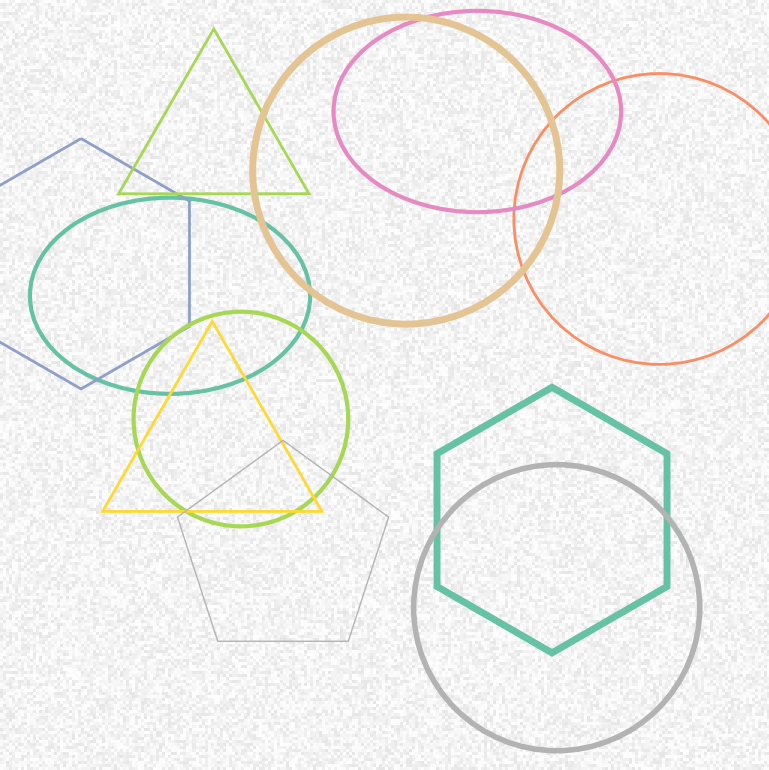[{"shape": "hexagon", "thickness": 2.5, "radius": 0.86, "center": [0.717, 0.325]}, {"shape": "oval", "thickness": 1.5, "radius": 0.91, "center": [0.221, 0.616]}, {"shape": "circle", "thickness": 1, "radius": 0.94, "center": [0.856, 0.716]}, {"shape": "hexagon", "thickness": 1, "radius": 0.81, "center": [0.105, 0.657]}, {"shape": "oval", "thickness": 1.5, "radius": 0.93, "center": [0.62, 0.855]}, {"shape": "triangle", "thickness": 1, "radius": 0.71, "center": [0.278, 0.82]}, {"shape": "circle", "thickness": 1.5, "radius": 0.7, "center": [0.313, 0.456]}, {"shape": "triangle", "thickness": 1, "radius": 0.82, "center": [0.276, 0.418]}, {"shape": "circle", "thickness": 2.5, "radius": 1.0, "center": [0.528, 0.778]}, {"shape": "pentagon", "thickness": 0.5, "radius": 0.72, "center": [0.368, 0.284]}, {"shape": "circle", "thickness": 2, "radius": 0.93, "center": [0.723, 0.211]}]